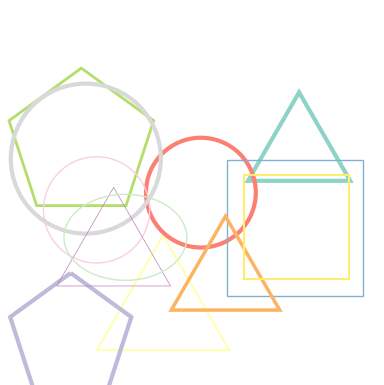[{"shape": "triangle", "thickness": 3, "radius": 0.77, "center": [0.777, 0.607]}, {"shape": "triangle", "thickness": 1.5, "radius": 0.99, "center": [0.424, 0.19]}, {"shape": "pentagon", "thickness": 3, "radius": 0.83, "center": [0.184, 0.125]}, {"shape": "circle", "thickness": 3, "radius": 0.71, "center": [0.522, 0.5]}, {"shape": "square", "thickness": 1, "radius": 0.88, "center": [0.767, 0.408]}, {"shape": "triangle", "thickness": 2.5, "radius": 0.81, "center": [0.586, 0.276]}, {"shape": "pentagon", "thickness": 2, "radius": 0.99, "center": [0.211, 0.626]}, {"shape": "circle", "thickness": 1, "radius": 0.69, "center": [0.251, 0.455]}, {"shape": "circle", "thickness": 3, "radius": 0.97, "center": [0.223, 0.588]}, {"shape": "triangle", "thickness": 0.5, "radius": 0.85, "center": [0.295, 0.343]}, {"shape": "oval", "thickness": 1, "radius": 0.8, "center": [0.326, 0.383]}, {"shape": "square", "thickness": 1.5, "radius": 0.68, "center": [0.769, 0.41]}]